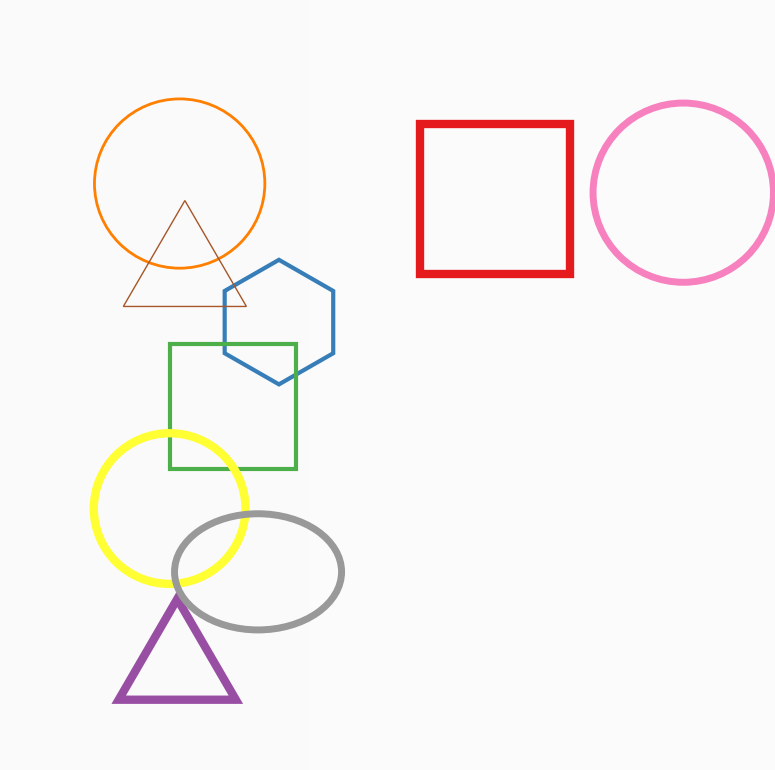[{"shape": "square", "thickness": 3, "radius": 0.49, "center": [0.639, 0.742]}, {"shape": "hexagon", "thickness": 1.5, "radius": 0.4, "center": [0.36, 0.582]}, {"shape": "square", "thickness": 1.5, "radius": 0.41, "center": [0.301, 0.472]}, {"shape": "triangle", "thickness": 3, "radius": 0.44, "center": [0.229, 0.135]}, {"shape": "circle", "thickness": 1, "radius": 0.55, "center": [0.232, 0.762]}, {"shape": "circle", "thickness": 3, "radius": 0.49, "center": [0.219, 0.34]}, {"shape": "triangle", "thickness": 0.5, "radius": 0.46, "center": [0.239, 0.648]}, {"shape": "circle", "thickness": 2.5, "radius": 0.58, "center": [0.882, 0.75]}, {"shape": "oval", "thickness": 2.5, "radius": 0.54, "center": [0.333, 0.257]}]